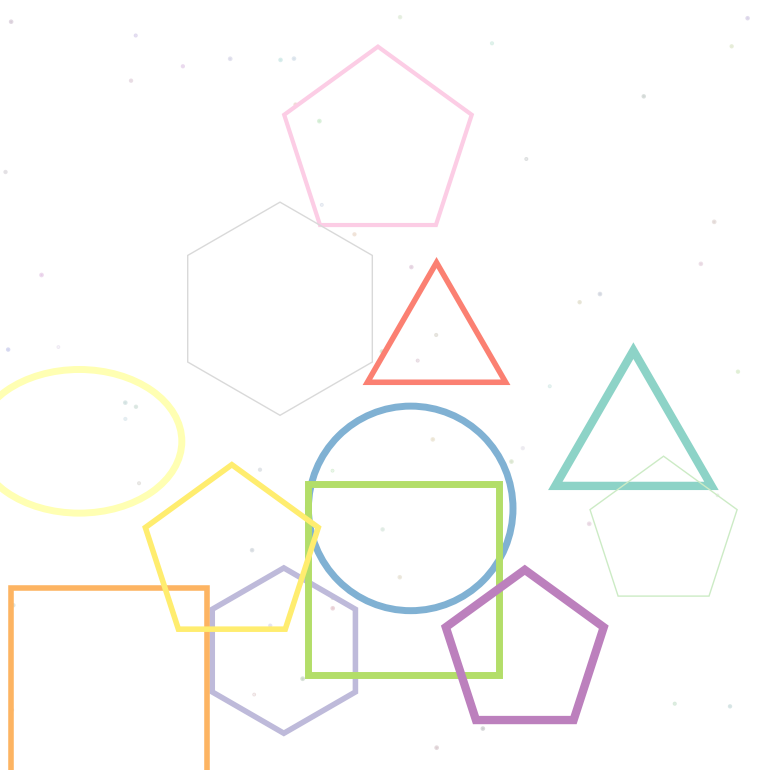[{"shape": "triangle", "thickness": 3, "radius": 0.59, "center": [0.823, 0.428]}, {"shape": "oval", "thickness": 2.5, "radius": 0.67, "center": [0.103, 0.427]}, {"shape": "hexagon", "thickness": 2, "radius": 0.54, "center": [0.369, 0.155]}, {"shape": "triangle", "thickness": 2, "radius": 0.52, "center": [0.567, 0.555]}, {"shape": "circle", "thickness": 2.5, "radius": 0.66, "center": [0.533, 0.34]}, {"shape": "square", "thickness": 2, "radius": 0.64, "center": [0.141, 0.109]}, {"shape": "square", "thickness": 2.5, "radius": 0.62, "center": [0.523, 0.247]}, {"shape": "pentagon", "thickness": 1.5, "radius": 0.64, "center": [0.491, 0.811]}, {"shape": "hexagon", "thickness": 0.5, "radius": 0.69, "center": [0.364, 0.599]}, {"shape": "pentagon", "thickness": 3, "radius": 0.54, "center": [0.682, 0.152]}, {"shape": "pentagon", "thickness": 0.5, "radius": 0.5, "center": [0.862, 0.307]}, {"shape": "pentagon", "thickness": 2, "radius": 0.59, "center": [0.301, 0.278]}]